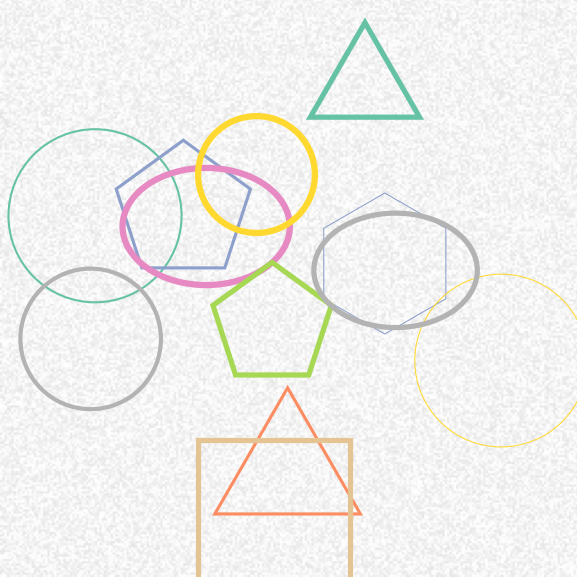[{"shape": "triangle", "thickness": 2.5, "radius": 0.55, "center": [0.632, 0.851]}, {"shape": "circle", "thickness": 1, "radius": 0.75, "center": [0.165, 0.626]}, {"shape": "triangle", "thickness": 1.5, "radius": 0.73, "center": [0.498, 0.182]}, {"shape": "hexagon", "thickness": 0.5, "radius": 0.61, "center": [0.666, 0.543]}, {"shape": "pentagon", "thickness": 1.5, "radius": 0.61, "center": [0.317, 0.634]}, {"shape": "oval", "thickness": 3, "radius": 0.72, "center": [0.357, 0.607]}, {"shape": "pentagon", "thickness": 2.5, "radius": 0.54, "center": [0.471, 0.437]}, {"shape": "circle", "thickness": 3, "radius": 0.51, "center": [0.444, 0.697]}, {"shape": "circle", "thickness": 0.5, "radius": 0.75, "center": [0.868, 0.375]}, {"shape": "square", "thickness": 2.5, "radius": 0.66, "center": [0.475, 0.105]}, {"shape": "circle", "thickness": 2, "radius": 0.61, "center": [0.157, 0.412]}, {"shape": "oval", "thickness": 2.5, "radius": 0.71, "center": [0.685, 0.531]}]